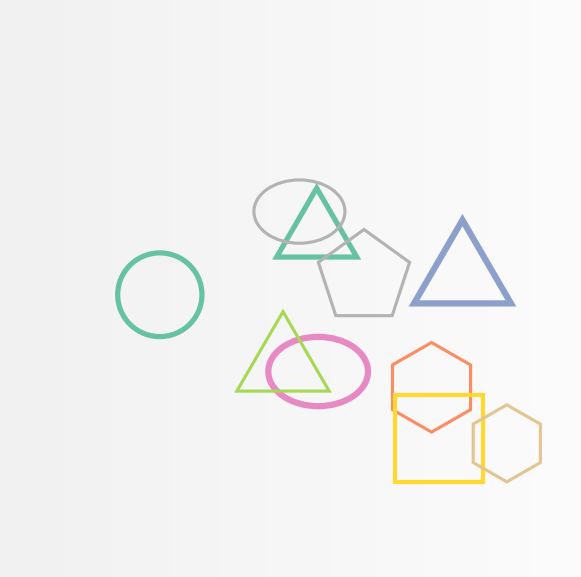[{"shape": "circle", "thickness": 2.5, "radius": 0.36, "center": [0.275, 0.489]}, {"shape": "triangle", "thickness": 2.5, "radius": 0.4, "center": [0.545, 0.594]}, {"shape": "hexagon", "thickness": 1.5, "radius": 0.39, "center": [0.742, 0.329]}, {"shape": "triangle", "thickness": 3, "radius": 0.48, "center": [0.796, 0.522]}, {"shape": "oval", "thickness": 3, "radius": 0.43, "center": [0.547, 0.356]}, {"shape": "triangle", "thickness": 1.5, "radius": 0.46, "center": [0.487, 0.368]}, {"shape": "square", "thickness": 2, "radius": 0.38, "center": [0.755, 0.24]}, {"shape": "hexagon", "thickness": 1.5, "radius": 0.33, "center": [0.872, 0.231]}, {"shape": "oval", "thickness": 1.5, "radius": 0.39, "center": [0.515, 0.633]}, {"shape": "pentagon", "thickness": 1.5, "radius": 0.41, "center": [0.626, 0.519]}]